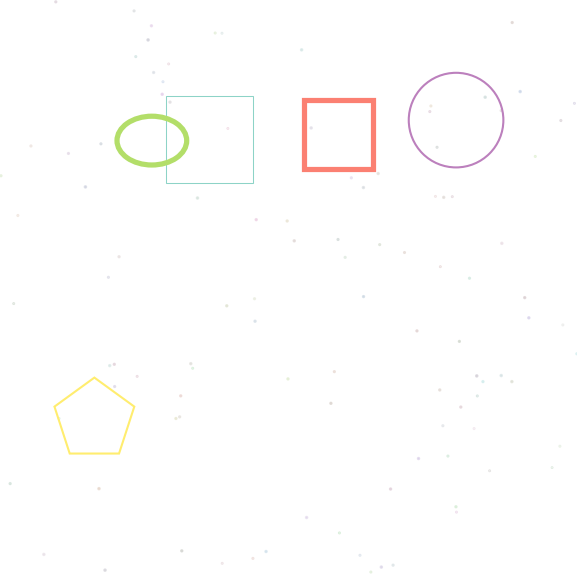[{"shape": "square", "thickness": 0.5, "radius": 0.38, "center": [0.363, 0.757]}, {"shape": "square", "thickness": 2.5, "radius": 0.3, "center": [0.586, 0.767]}, {"shape": "oval", "thickness": 2.5, "radius": 0.3, "center": [0.263, 0.756]}, {"shape": "circle", "thickness": 1, "radius": 0.41, "center": [0.79, 0.791]}, {"shape": "pentagon", "thickness": 1, "radius": 0.36, "center": [0.163, 0.273]}]